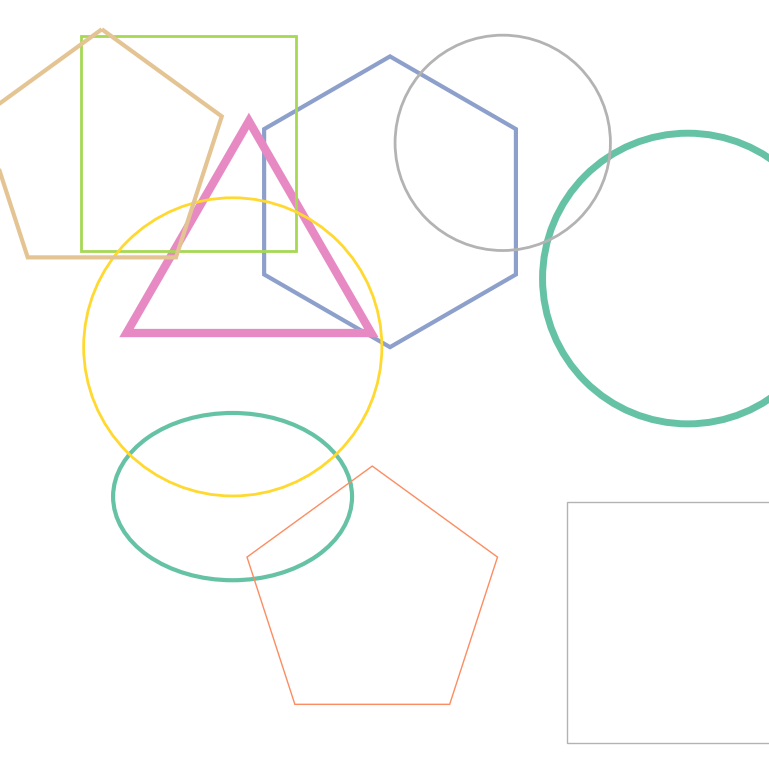[{"shape": "oval", "thickness": 1.5, "radius": 0.78, "center": [0.302, 0.355]}, {"shape": "circle", "thickness": 2.5, "radius": 0.94, "center": [0.893, 0.638]}, {"shape": "pentagon", "thickness": 0.5, "radius": 0.86, "center": [0.483, 0.224]}, {"shape": "hexagon", "thickness": 1.5, "radius": 0.94, "center": [0.507, 0.738]}, {"shape": "triangle", "thickness": 3, "radius": 0.92, "center": [0.323, 0.659]}, {"shape": "square", "thickness": 1, "radius": 0.7, "center": [0.245, 0.814]}, {"shape": "circle", "thickness": 1, "radius": 0.97, "center": [0.302, 0.55]}, {"shape": "pentagon", "thickness": 1.5, "radius": 0.82, "center": [0.132, 0.798]}, {"shape": "square", "thickness": 0.5, "radius": 0.78, "center": [0.893, 0.191]}, {"shape": "circle", "thickness": 1, "radius": 0.7, "center": [0.653, 0.814]}]